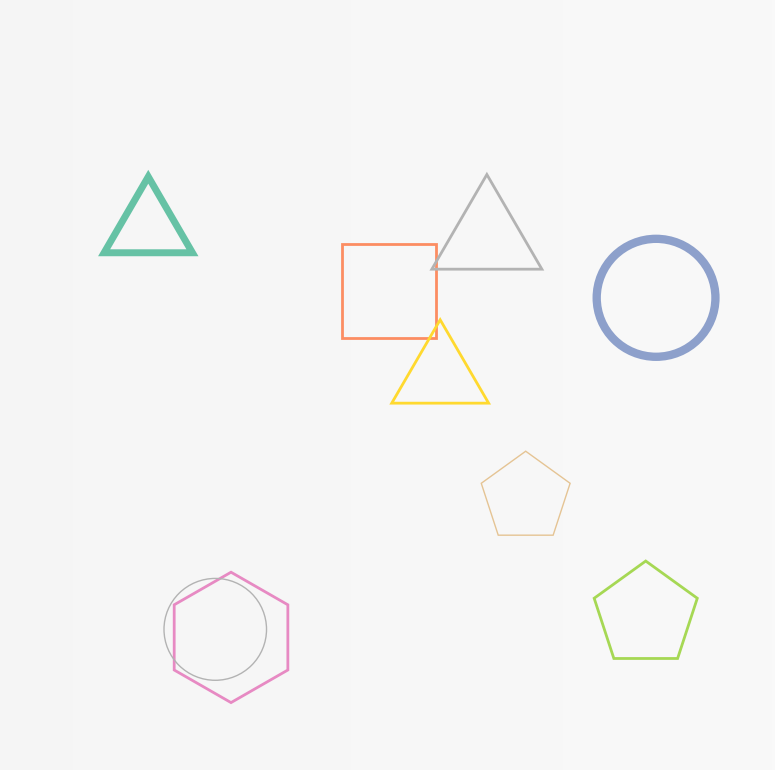[{"shape": "triangle", "thickness": 2.5, "radius": 0.33, "center": [0.191, 0.705]}, {"shape": "square", "thickness": 1, "radius": 0.3, "center": [0.502, 0.622]}, {"shape": "circle", "thickness": 3, "radius": 0.38, "center": [0.847, 0.613]}, {"shape": "hexagon", "thickness": 1, "radius": 0.42, "center": [0.298, 0.172]}, {"shape": "pentagon", "thickness": 1, "radius": 0.35, "center": [0.833, 0.201]}, {"shape": "triangle", "thickness": 1, "radius": 0.36, "center": [0.568, 0.513]}, {"shape": "pentagon", "thickness": 0.5, "radius": 0.3, "center": [0.678, 0.354]}, {"shape": "triangle", "thickness": 1, "radius": 0.41, "center": [0.628, 0.691]}, {"shape": "circle", "thickness": 0.5, "radius": 0.33, "center": [0.278, 0.183]}]